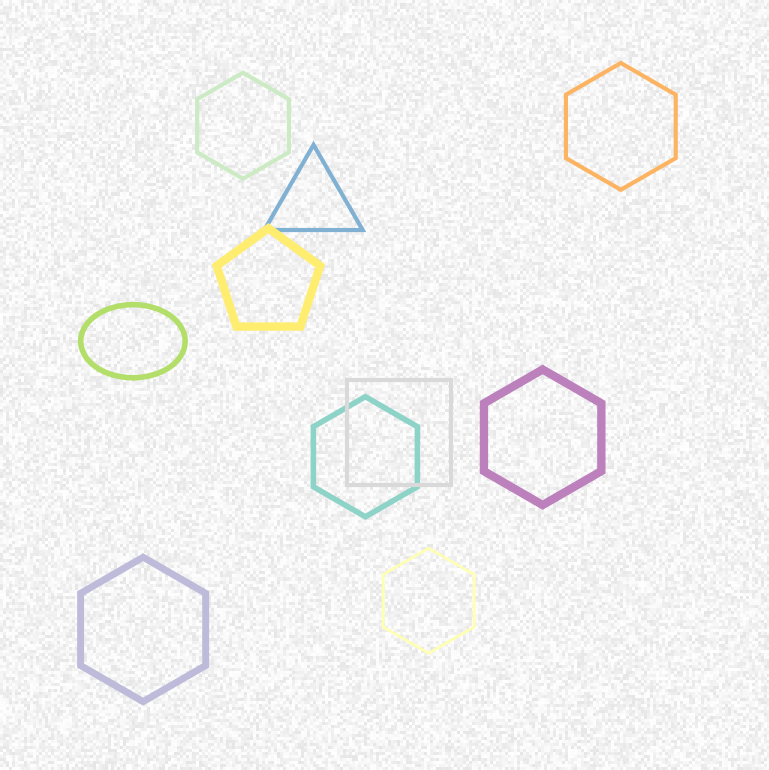[{"shape": "hexagon", "thickness": 2, "radius": 0.39, "center": [0.475, 0.407]}, {"shape": "hexagon", "thickness": 1, "radius": 0.34, "center": [0.557, 0.22]}, {"shape": "hexagon", "thickness": 2.5, "radius": 0.47, "center": [0.186, 0.183]}, {"shape": "triangle", "thickness": 1.5, "radius": 0.37, "center": [0.407, 0.738]}, {"shape": "hexagon", "thickness": 1.5, "radius": 0.41, "center": [0.806, 0.836]}, {"shape": "oval", "thickness": 2, "radius": 0.34, "center": [0.173, 0.557]}, {"shape": "square", "thickness": 1.5, "radius": 0.34, "center": [0.518, 0.438]}, {"shape": "hexagon", "thickness": 3, "radius": 0.44, "center": [0.705, 0.432]}, {"shape": "hexagon", "thickness": 1.5, "radius": 0.34, "center": [0.316, 0.837]}, {"shape": "pentagon", "thickness": 3, "radius": 0.35, "center": [0.349, 0.633]}]